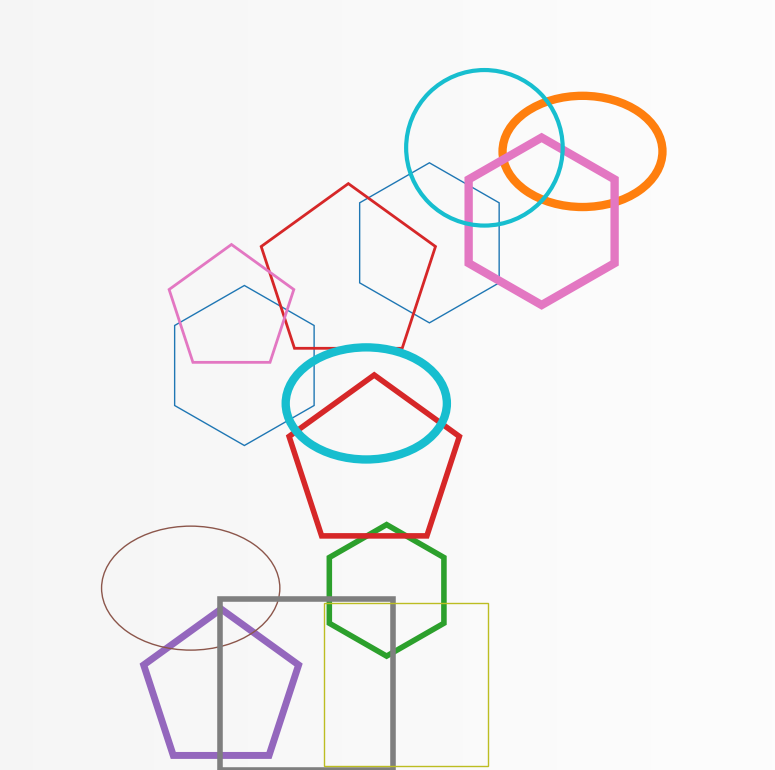[{"shape": "hexagon", "thickness": 0.5, "radius": 0.52, "center": [0.315, 0.525]}, {"shape": "hexagon", "thickness": 0.5, "radius": 0.52, "center": [0.554, 0.685]}, {"shape": "oval", "thickness": 3, "radius": 0.52, "center": [0.752, 0.803]}, {"shape": "hexagon", "thickness": 2, "radius": 0.43, "center": [0.499, 0.233]}, {"shape": "pentagon", "thickness": 2, "radius": 0.58, "center": [0.483, 0.397]}, {"shape": "pentagon", "thickness": 1, "radius": 0.59, "center": [0.449, 0.643]}, {"shape": "pentagon", "thickness": 2.5, "radius": 0.53, "center": [0.285, 0.104]}, {"shape": "oval", "thickness": 0.5, "radius": 0.58, "center": [0.246, 0.236]}, {"shape": "hexagon", "thickness": 3, "radius": 0.54, "center": [0.699, 0.713]}, {"shape": "pentagon", "thickness": 1, "radius": 0.42, "center": [0.299, 0.598]}, {"shape": "square", "thickness": 2, "radius": 0.56, "center": [0.396, 0.111]}, {"shape": "square", "thickness": 0.5, "radius": 0.53, "center": [0.523, 0.111]}, {"shape": "oval", "thickness": 3, "radius": 0.52, "center": [0.473, 0.476]}, {"shape": "circle", "thickness": 1.5, "radius": 0.51, "center": [0.625, 0.808]}]